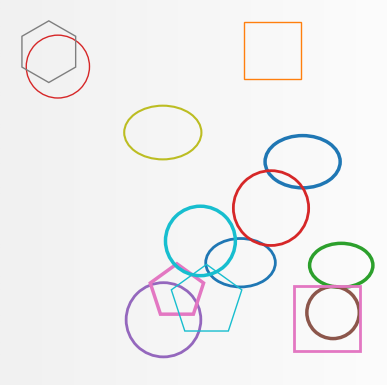[{"shape": "oval", "thickness": 2, "radius": 0.45, "center": [0.621, 0.318]}, {"shape": "oval", "thickness": 2.5, "radius": 0.48, "center": [0.781, 0.58]}, {"shape": "square", "thickness": 1, "radius": 0.37, "center": [0.703, 0.868]}, {"shape": "oval", "thickness": 2.5, "radius": 0.41, "center": [0.881, 0.311]}, {"shape": "circle", "thickness": 1, "radius": 0.41, "center": [0.149, 0.827]}, {"shape": "circle", "thickness": 2, "radius": 0.49, "center": [0.699, 0.46]}, {"shape": "circle", "thickness": 2, "radius": 0.48, "center": [0.422, 0.169]}, {"shape": "circle", "thickness": 2.5, "radius": 0.34, "center": [0.859, 0.188]}, {"shape": "square", "thickness": 2, "radius": 0.42, "center": [0.845, 0.173]}, {"shape": "pentagon", "thickness": 2.5, "radius": 0.36, "center": [0.457, 0.242]}, {"shape": "hexagon", "thickness": 1, "radius": 0.4, "center": [0.126, 0.866]}, {"shape": "oval", "thickness": 1.5, "radius": 0.5, "center": [0.42, 0.656]}, {"shape": "pentagon", "thickness": 1, "radius": 0.48, "center": [0.533, 0.218]}, {"shape": "circle", "thickness": 2.5, "radius": 0.45, "center": [0.517, 0.374]}]